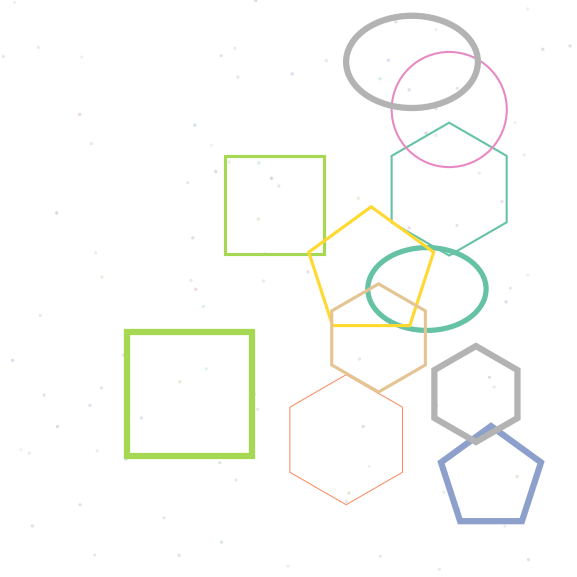[{"shape": "oval", "thickness": 2.5, "radius": 0.51, "center": [0.739, 0.499]}, {"shape": "hexagon", "thickness": 1, "radius": 0.58, "center": [0.778, 0.672]}, {"shape": "hexagon", "thickness": 0.5, "radius": 0.56, "center": [0.599, 0.238]}, {"shape": "pentagon", "thickness": 3, "radius": 0.46, "center": [0.85, 0.17]}, {"shape": "circle", "thickness": 1, "radius": 0.5, "center": [0.778, 0.809]}, {"shape": "square", "thickness": 3, "radius": 0.54, "center": [0.328, 0.317]}, {"shape": "square", "thickness": 1.5, "radius": 0.43, "center": [0.475, 0.644]}, {"shape": "pentagon", "thickness": 1.5, "radius": 0.57, "center": [0.643, 0.527]}, {"shape": "hexagon", "thickness": 1.5, "radius": 0.47, "center": [0.655, 0.414]}, {"shape": "hexagon", "thickness": 3, "radius": 0.42, "center": [0.824, 0.317]}, {"shape": "oval", "thickness": 3, "radius": 0.57, "center": [0.713, 0.892]}]